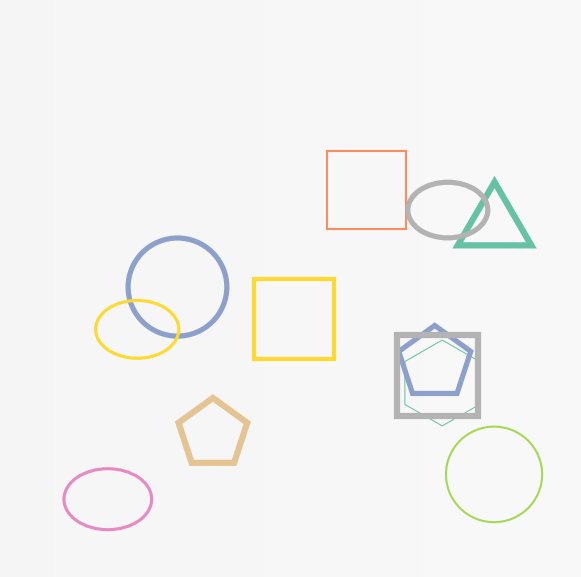[{"shape": "triangle", "thickness": 3, "radius": 0.37, "center": [0.851, 0.611]}, {"shape": "hexagon", "thickness": 0.5, "radius": 0.37, "center": [0.761, 0.336]}, {"shape": "square", "thickness": 1, "radius": 0.34, "center": [0.631, 0.67]}, {"shape": "pentagon", "thickness": 2.5, "radius": 0.33, "center": [0.748, 0.37]}, {"shape": "circle", "thickness": 2.5, "radius": 0.42, "center": [0.305, 0.502]}, {"shape": "oval", "thickness": 1.5, "radius": 0.38, "center": [0.185, 0.135]}, {"shape": "circle", "thickness": 1, "radius": 0.41, "center": [0.85, 0.178]}, {"shape": "oval", "thickness": 1.5, "radius": 0.36, "center": [0.236, 0.429]}, {"shape": "square", "thickness": 2, "radius": 0.35, "center": [0.506, 0.447]}, {"shape": "pentagon", "thickness": 3, "radius": 0.31, "center": [0.366, 0.248]}, {"shape": "oval", "thickness": 2.5, "radius": 0.34, "center": [0.77, 0.635]}, {"shape": "square", "thickness": 3, "radius": 0.35, "center": [0.752, 0.349]}]